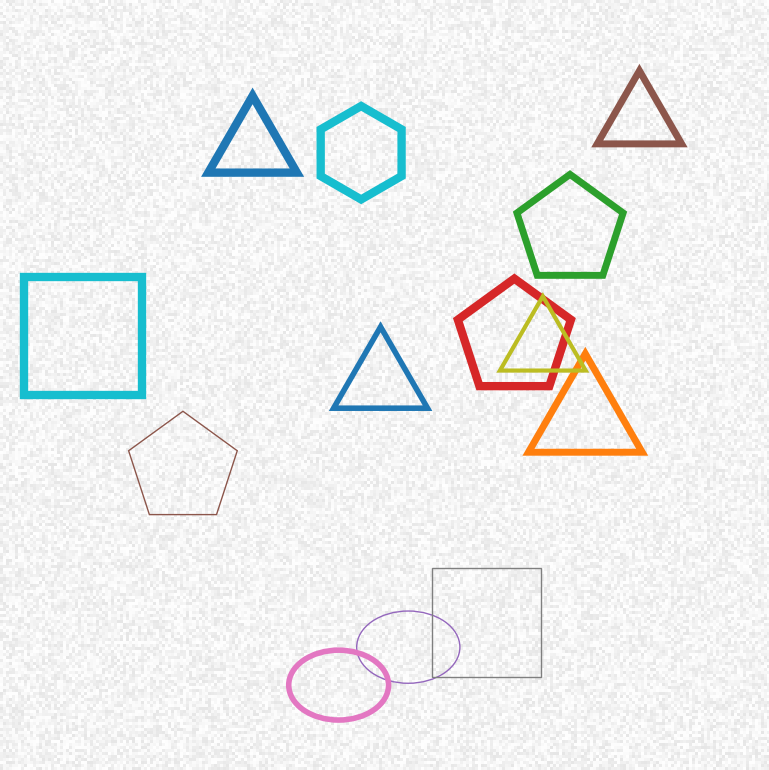[{"shape": "triangle", "thickness": 2, "radius": 0.35, "center": [0.494, 0.505]}, {"shape": "triangle", "thickness": 3, "radius": 0.33, "center": [0.328, 0.809]}, {"shape": "triangle", "thickness": 2.5, "radius": 0.43, "center": [0.76, 0.455]}, {"shape": "pentagon", "thickness": 2.5, "radius": 0.36, "center": [0.74, 0.701]}, {"shape": "pentagon", "thickness": 3, "radius": 0.39, "center": [0.668, 0.561]}, {"shape": "oval", "thickness": 0.5, "radius": 0.34, "center": [0.53, 0.16]}, {"shape": "pentagon", "thickness": 0.5, "radius": 0.37, "center": [0.238, 0.392]}, {"shape": "triangle", "thickness": 2.5, "radius": 0.32, "center": [0.83, 0.845]}, {"shape": "oval", "thickness": 2, "radius": 0.32, "center": [0.44, 0.11]}, {"shape": "square", "thickness": 0.5, "radius": 0.35, "center": [0.632, 0.192]}, {"shape": "triangle", "thickness": 1.5, "radius": 0.32, "center": [0.705, 0.551]}, {"shape": "square", "thickness": 3, "radius": 0.38, "center": [0.107, 0.563]}, {"shape": "hexagon", "thickness": 3, "radius": 0.3, "center": [0.469, 0.802]}]